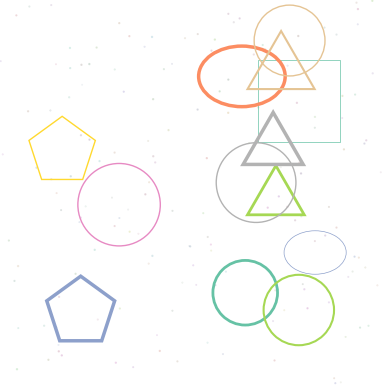[{"shape": "circle", "thickness": 2, "radius": 0.42, "center": [0.637, 0.24]}, {"shape": "square", "thickness": 0.5, "radius": 0.53, "center": [0.776, 0.738]}, {"shape": "oval", "thickness": 2.5, "radius": 0.56, "center": [0.628, 0.802]}, {"shape": "oval", "thickness": 0.5, "radius": 0.4, "center": [0.819, 0.344]}, {"shape": "pentagon", "thickness": 2.5, "radius": 0.46, "center": [0.21, 0.19]}, {"shape": "circle", "thickness": 1, "radius": 0.54, "center": [0.309, 0.468]}, {"shape": "triangle", "thickness": 2, "radius": 0.43, "center": [0.717, 0.485]}, {"shape": "circle", "thickness": 1.5, "radius": 0.46, "center": [0.776, 0.195]}, {"shape": "pentagon", "thickness": 1, "radius": 0.45, "center": [0.161, 0.607]}, {"shape": "circle", "thickness": 1, "radius": 0.46, "center": [0.752, 0.895]}, {"shape": "triangle", "thickness": 1.5, "radius": 0.5, "center": [0.73, 0.819]}, {"shape": "triangle", "thickness": 2.5, "radius": 0.45, "center": [0.709, 0.618]}, {"shape": "circle", "thickness": 1, "radius": 0.52, "center": [0.665, 0.526]}]